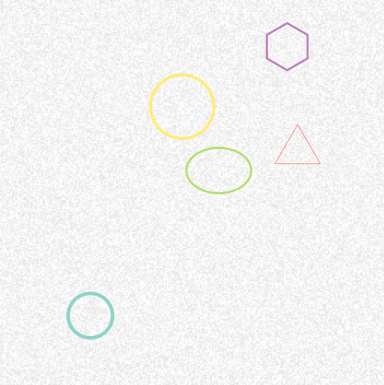[{"shape": "circle", "thickness": 2.5, "radius": 0.29, "center": [0.235, 0.18]}, {"shape": "triangle", "thickness": 0.5, "radius": 0.34, "center": [0.773, 0.609]}, {"shape": "oval", "thickness": 1.5, "radius": 0.42, "center": [0.568, 0.557]}, {"shape": "hexagon", "thickness": 1.5, "radius": 0.31, "center": [0.746, 0.879]}, {"shape": "circle", "thickness": 2, "radius": 0.41, "center": [0.473, 0.723]}]